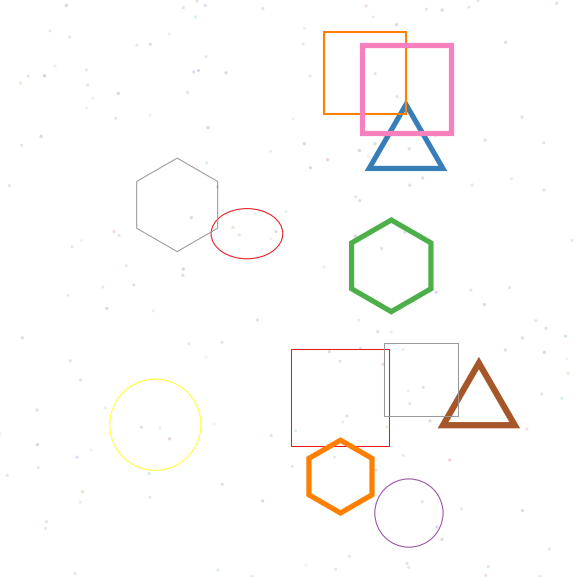[{"shape": "square", "thickness": 0.5, "radius": 0.42, "center": [0.589, 0.311]}, {"shape": "oval", "thickness": 0.5, "radius": 0.31, "center": [0.428, 0.594]}, {"shape": "triangle", "thickness": 2.5, "radius": 0.37, "center": [0.703, 0.744]}, {"shape": "hexagon", "thickness": 2.5, "radius": 0.4, "center": [0.678, 0.539]}, {"shape": "circle", "thickness": 0.5, "radius": 0.3, "center": [0.708, 0.111]}, {"shape": "hexagon", "thickness": 2.5, "radius": 0.32, "center": [0.59, 0.174]}, {"shape": "square", "thickness": 1, "radius": 0.36, "center": [0.631, 0.873]}, {"shape": "circle", "thickness": 0.5, "radius": 0.39, "center": [0.269, 0.264]}, {"shape": "triangle", "thickness": 3, "radius": 0.36, "center": [0.829, 0.299]}, {"shape": "square", "thickness": 2.5, "radius": 0.38, "center": [0.704, 0.845]}, {"shape": "hexagon", "thickness": 0.5, "radius": 0.4, "center": [0.307, 0.644]}, {"shape": "square", "thickness": 0.5, "radius": 0.32, "center": [0.729, 0.342]}]